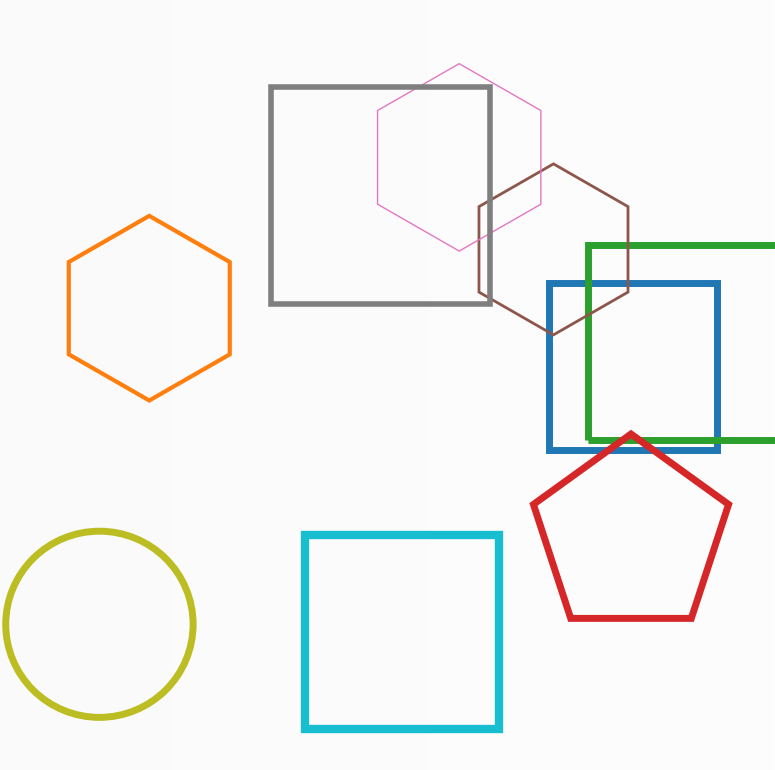[{"shape": "square", "thickness": 2.5, "radius": 0.54, "center": [0.817, 0.523]}, {"shape": "hexagon", "thickness": 1.5, "radius": 0.6, "center": [0.193, 0.6]}, {"shape": "square", "thickness": 2.5, "radius": 0.63, "center": [0.885, 0.555]}, {"shape": "pentagon", "thickness": 2.5, "radius": 0.66, "center": [0.814, 0.304]}, {"shape": "hexagon", "thickness": 1, "radius": 0.56, "center": [0.714, 0.676]}, {"shape": "hexagon", "thickness": 0.5, "radius": 0.61, "center": [0.593, 0.796]}, {"shape": "square", "thickness": 2, "radius": 0.7, "center": [0.491, 0.747]}, {"shape": "circle", "thickness": 2.5, "radius": 0.6, "center": [0.128, 0.189]}, {"shape": "square", "thickness": 3, "radius": 0.63, "center": [0.519, 0.179]}]